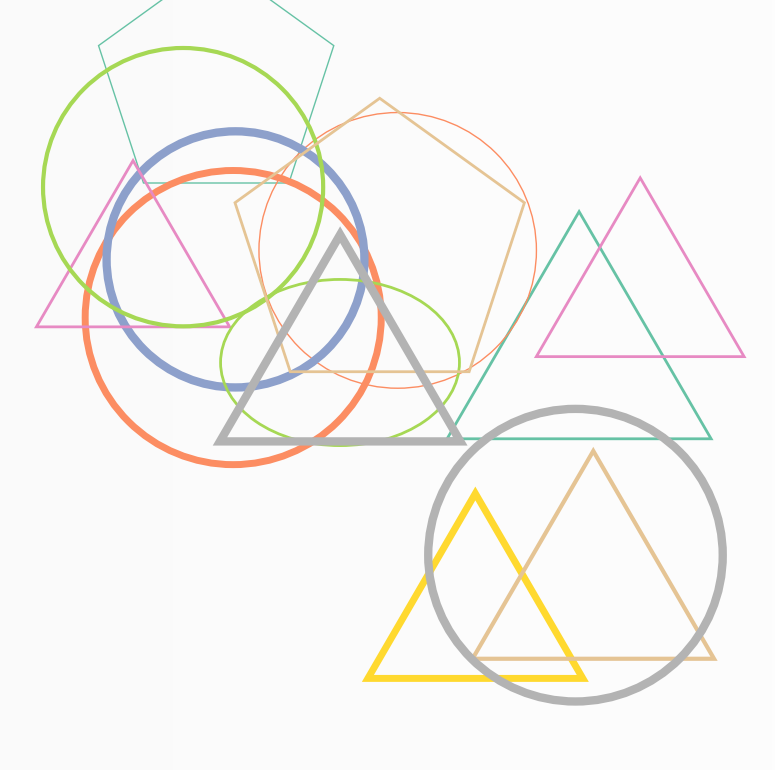[{"shape": "triangle", "thickness": 1, "radius": 0.98, "center": [0.747, 0.528]}, {"shape": "pentagon", "thickness": 0.5, "radius": 0.8, "center": [0.279, 0.891]}, {"shape": "circle", "thickness": 2.5, "radius": 0.96, "center": [0.301, 0.588]}, {"shape": "circle", "thickness": 0.5, "radius": 0.9, "center": [0.513, 0.675]}, {"shape": "circle", "thickness": 3, "radius": 0.83, "center": [0.304, 0.663]}, {"shape": "triangle", "thickness": 1, "radius": 0.77, "center": [0.826, 0.614]}, {"shape": "triangle", "thickness": 1, "radius": 0.72, "center": [0.172, 0.647]}, {"shape": "oval", "thickness": 1, "radius": 0.77, "center": [0.439, 0.529]}, {"shape": "circle", "thickness": 1.5, "radius": 0.9, "center": [0.236, 0.757]}, {"shape": "triangle", "thickness": 2.5, "radius": 0.8, "center": [0.613, 0.199]}, {"shape": "triangle", "thickness": 1.5, "radius": 0.9, "center": [0.766, 0.234]}, {"shape": "pentagon", "thickness": 1, "radius": 0.98, "center": [0.49, 0.676]}, {"shape": "triangle", "thickness": 3, "radius": 0.9, "center": [0.439, 0.516]}, {"shape": "circle", "thickness": 3, "radius": 0.95, "center": [0.743, 0.279]}]